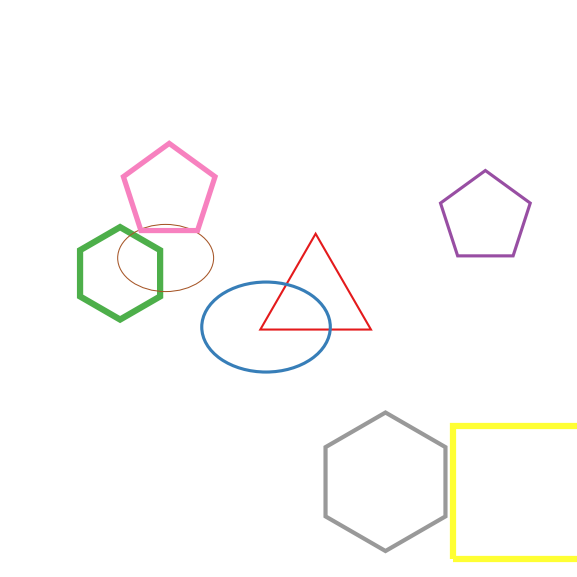[{"shape": "triangle", "thickness": 1, "radius": 0.55, "center": [0.547, 0.484]}, {"shape": "oval", "thickness": 1.5, "radius": 0.56, "center": [0.461, 0.433]}, {"shape": "hexagon", "thickness": 3, "radius": 0.4, "center": [0.208, 0.526]}, {"shape": "pentagon", "thickness": 1.5, "radius": 0.41, "center": [0.84, 0.622]}, {"shape": "square", "thickness": 3, "radius": 0.57, "center": [0.899, 0.146]}, {"shape": "oval", "thickness": 0.5, "radius": 0.42, "center": [0.287, 0.552]}, {"shape": "pentagon", "thickness": 2.5, "radius": 0.42, "center": [0.293, 0.667]}, {"shape": "hexagon", "thickness": 2, "radius": 0.6, "center": [0.668, 0.165]}]